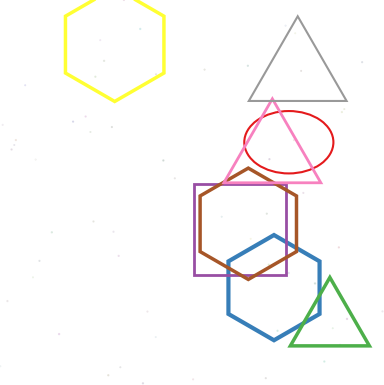[{"shape": "oval", "thickness": 1.5, "radius": 0.58, "center": [0.75, 0.631]}, {"shape": "hexagon", "thickness": 3, "radius": 0.68, "center": [0.712, 0.253]}, {"shape": "triangle", "thickness": 2.5, "radius": 0.59, "center": [0.857, 0.161]}, {"shape": "square", "thickness": 2, "radius": 0.59, "center": [0.624, 0.403]}, {"shape": "hexagon", "thickness": 2.5, "radius": 0.74, "center": [0.298, 0.884]}, {"shape": "hexagon", "thickness": 2.5, "radius": 0.72, "center": [0.645, 0.419]}, {"shape": "triangle", "thickness": 2, "radius": 0.73, "center": [0.707, 0.598]}, {"shape": "triangle", "thickness": 1.5, "radius": 0.73, "center": [0.773, 0.811]}]